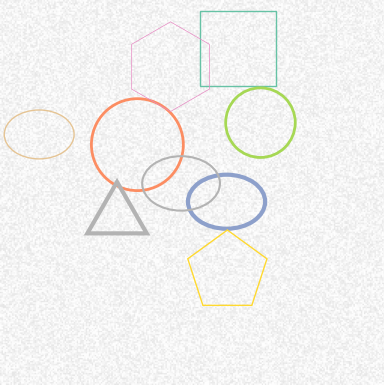[{"shape": "square", "thickness": 1, "radius": 0.49, "center": [0.619, 0.874]}, {"shape": "circle", "thickness": 2, "radius": 0.6, "center": [0.357, 0.624]}, {"shape": "oval", "thickness": 3, "radius": 0.5, "center": [0.588, 0.476]}, {"shape": "hexagon", "thickness": 0.5, "radius": 0.58, "center": [0.443, 0.827]}, {"shape": "circle", "thickness": 2, "radius": 0.45, "center": [0.677, 0.681]}, {"shape": "pentagon", "thickness": 1, "radius": 0.54, "center": [0.591, 0.294]}, {"shape": "oval", "thickness": 1, "radius": 0.45, "center": [0.102, 0.651]}, {"shape": "oval", "thickness": 1.5, "radius": 0.5, "center": [0.47, 0.524]}, {"shape": "triangle", "thickness": 3, "radius": 0.45, "center": [0.304, 0.438]}]